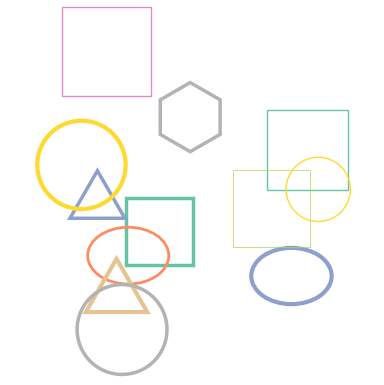[{"shape": "square", "thickness": 2.5, "radius": 0.44, "center": [0.415, 0.398]}, {"shape": "square", "thickness": 1, "radius": 0.52, "center": [0.799, 0.61]}, {"shape": "oval", "thickness": 2, "radius": 0.53, "center": [0.333, 0.336]}, {"shape": "triangle", "thickness": 2.5, "radius": 0.41, "center": [0.253, 0.474]}, {"shape": "oval", "thickness": 3, "radius": 0.52, "center": [0.757, 0.283]}, {"shape": "square", "thickness": 1, "radius": 0.58, "center": [0.277, 0.866]}, {"shape": "square", "thickness": 0.5, "radius": 0.5, "center": [0.706, 0.458]}, {"shape": "circle", "thickness": 1, "radius": 0.42, "center": [0.827, 0.508]}, {"shape": "circle", "thickness": 3, "radius": 0.57, "center": [0.212, 0.572]}, {"shape": "triangle", "thickness": 3, "radius": 0.46, "center": [0.303, 0.236]}, {"shape": "hexagon", "thickness": 2.5, "radius": 0.45, "center": [0.494, 0.696]}, {"shape": "circle", "thickness": 2.5, "radius": 0.58, "center": [0.317, 0.144]}]